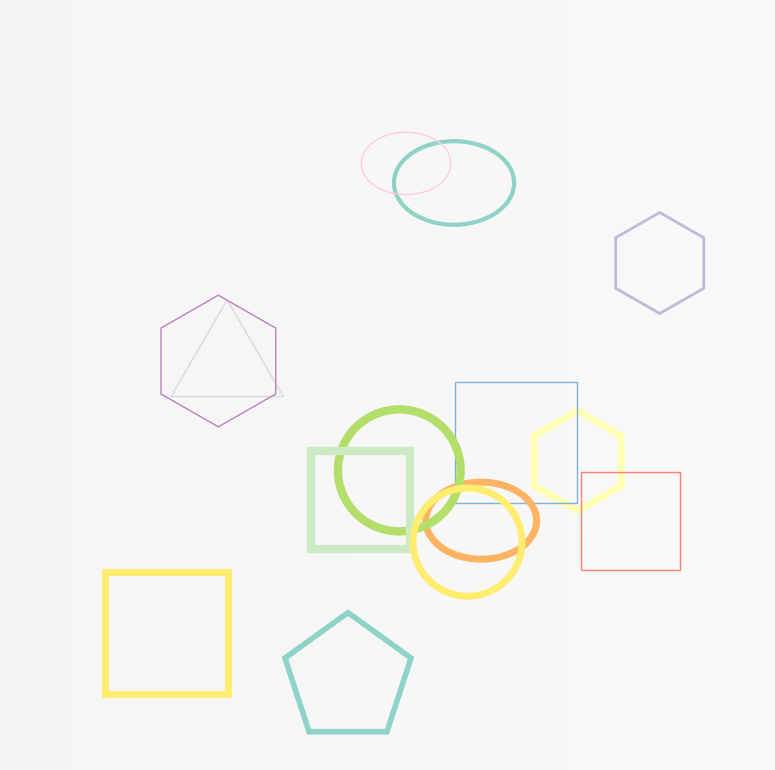[{"shape": "pentagon", "thickness": 2, "radius": 0.43, "center": [0.449, 0.119]}, {"shape": "oval", "thickness": 1.5, "radius": 0.39, "center": [0.586, 0.762]}, {"shape": "hexagon", "thickness": 2.5, "radius": 0.32, "center": [0.745, 0.402]}, {"shape": "hexagon", "thickness": 1, "radius": 0.33, "center": [0.851, 0.658]}, {"shape": "square", "thickness": 0.5, "radius": 0.32, "center": [0.814, 0.323]}, {"shape": "square", "thickness": 0.5, "radius": 0.39, "center": [0.666, 0.426]}, {"shape": "oval", "thickness": 2.5, "radius": 0.36, "center": [0.621, 0.324]}, {"shape": "circle", "thickness": 3, "radius": 0.4, "center": [0.515, 0.389]}, {"shape": "oval", "thickness": 0.5, "radius": 0.29, "center": [0.524, 0.788]}, {"shape": "triangle", "thickness": 0.5, "radius": 0.42, "center": [0.293, 0.527]}, {"shape": "hexagon", "thickness": 0.5, "radius": 0.43, "center": [0.282, 0.531]}, {"shape": "square", "thickness": 3, "radius": 0.32, "center": [0.465, 0.351]}, {"shape": "circle", "thickness": 2.5, "radius": 0.35, "center": [0.603, 0.296]}, {"shape": "square", "thickness": 2.5, "radius": 0.4, "center": [0.214, 0.178]}]